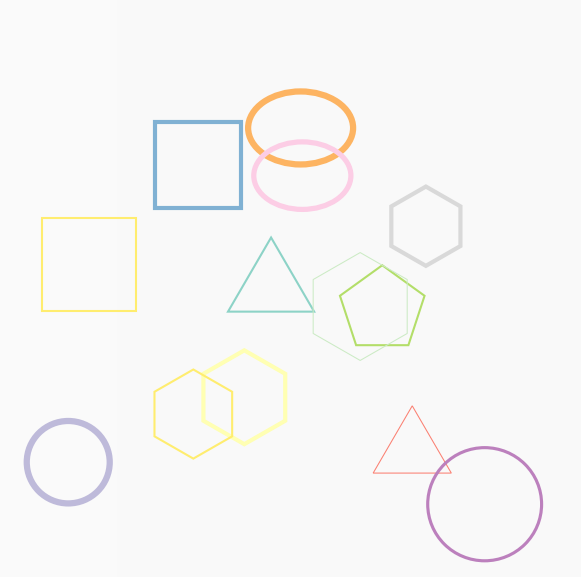[{"shape": "triangle", "thickness": 1, "radius": 0.43, "center": [0.466, 0.502]}, {"shape": "hexagon", "thickness": 2, "radius": 0.41, "center": [0.42, 0.311]}, {"shape": "circle", "thickness": 3, "radius": 0.36, "center": [0.117, 0.199]}, {"shape": "triangle", "thickness": 0.5, "radius": 0.39, "center": [0.709, 0.219]}, {"shape": "square", "thickness": 2, "radius": 0.37, "center": [0.341, 0.713]}, {"shape": "oval", "thickness": 3, "radius": 0.45, "center": [0.517, 0.778]}, {"shape": "pentagon", "thickness": 1, "radius": 0.38, "center": [0.658, 0.463]}, {"shape": "oval", "thickness": 2.5, "radius": 0.42, "center": [0.52, 0.695]}, {"shape": "hexagon", "thickness": 2, "radius": 0.34, "center": [0.733, 0.607]}, {"shape": "circle", "thickness": 1.5, "radius": 0.49, "center": [0.834, 0.126]}, {"shape": "hexagon", "thickness": 0.5, "radius": 0.47, "center": [0.62, 0.468]}, {"shape": "square", "thickness": 1, "radius": 0.4, "center": [0.153, 0.541]}, {"shape": "hexagon", "thickness": 1, "radius": 0.39, "center": [0.333, 0.282]}]